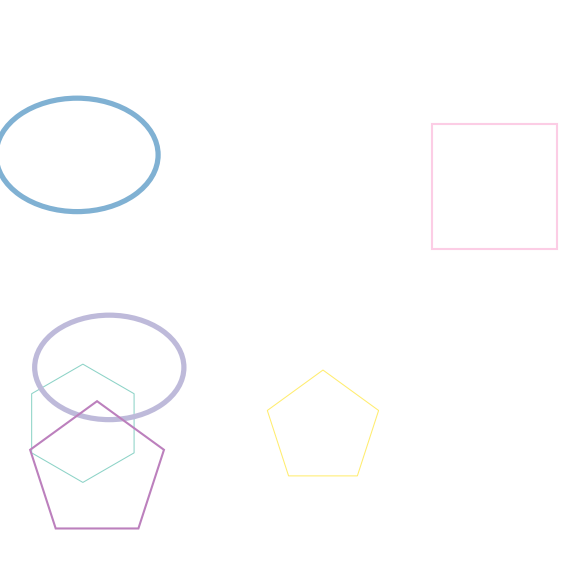[{"shape": "hexagon", "thickness": 0.5, "radius": 0.51, "center": [0.144, 0.266]}, {"shape": "oval", "thickness": 2.5, "radius": 0.65, "center": [0.189, 0.363]}, {"shape": "oval", "thickness": 2.5, "radius": 0.7, "center": [0.133, 0.731]}, {"shape": "square", "thickness": 1, "radius": 0.54, "center": [0.857, 0.676]}, {"shape": "pentagon", "thickness": 1, "radius": 0.61, "center": [0.168, 0.183]}, {"shape": "pentagon", "thickness": 0.5, "radius": 0.51, "center": [0.559, 0.257]}]